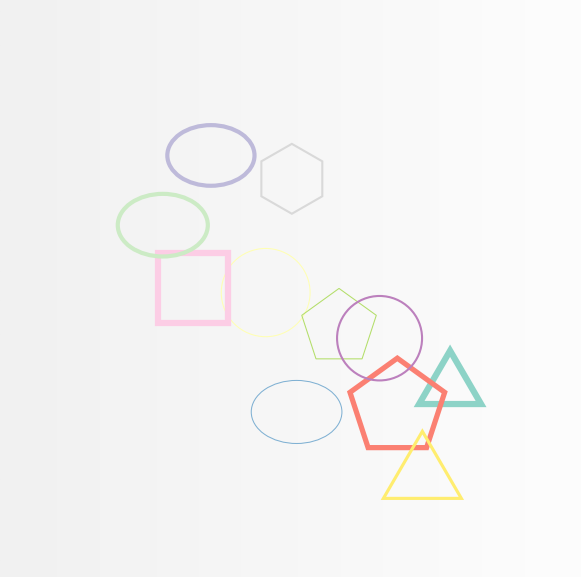[{"shape": "triangle", "thickness": 3, "radius": 0.31, "center": [0.774, 0.33]}, {"shape": "circle", "thickness": 0.5, "radius": 0.38, "center": [0.457, 0.493]}, {"shape": "oval", "thickness": 2, "radius": 0.38, "center": [0.363, 0.73]}, {"shape": "pentagon", "thickness": 2.5, "radius": 0.43, "center": [0.684, 0.293]}, {"shape": "oval", "thickness": 0.5, "radius": 0.39, "center": [0.51, 0.286]}, {"shape": "pentagon", "thickness": 0.5, "radius": 0.34, "center": [0.583, 0.432]}, {"shape": "square", "thickness": 3, "radius": 0.3, "center": [0.332, 0.501]}, {"shape": "hexagon", "thickness": 1, "radius": 0.3, "center": [0.502, 0.69]}, {"shape": "circle", "thickness": 1, "radius": 0.37, "center": [0.653, 0.413]}, {"shape": "oval", "thickness": 2, "radius": 0.39, "center": [0.28, 0.609]}, {"shape": "triangle", "thickness": 1.5, "radius": 0.39, "center": [0.727, 0.175]}]